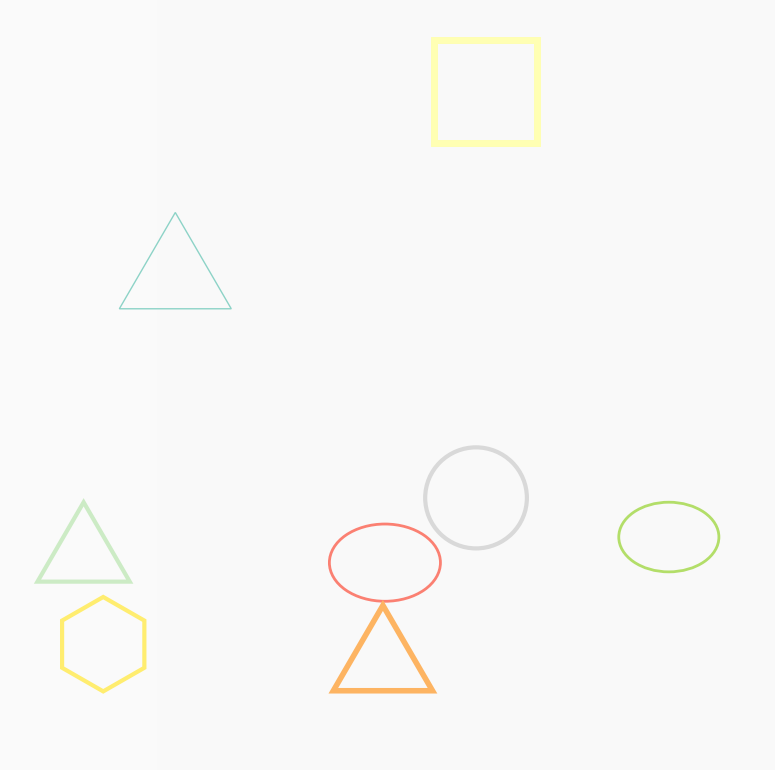[{"shape": "triangle", "thickness": 0.5, "radius": 0.42, "center": [0.226, 0.641]}, {"shape": "square", "thickness": 2.5, "radius": 0.33, "center": [0.627, 0.881]}, {"shape": "oval", "thickness": 1, "radius": 0.36, "center": [0.497, 0.269]}, {"shape": "triangle", "thickness": 2, "radius": 0.37, "center": [0.494, 0.14]}, {"shape": "oval", "thickness": 1, "radius": 0.32, "center": [0.863, 0.303]}, {"shape": "circle", "thickness": 1.5, "radius": 0.33, "center": [0.614, 0.353]}, {"shape": "triangle", "thickness": 1.5, "radius": 0.34, "center": [0.108, 0.279]}, {"shape": "hexagon", "thickness": 1.5, "radius": 0.31, "center": [0.133, 0.163]}]